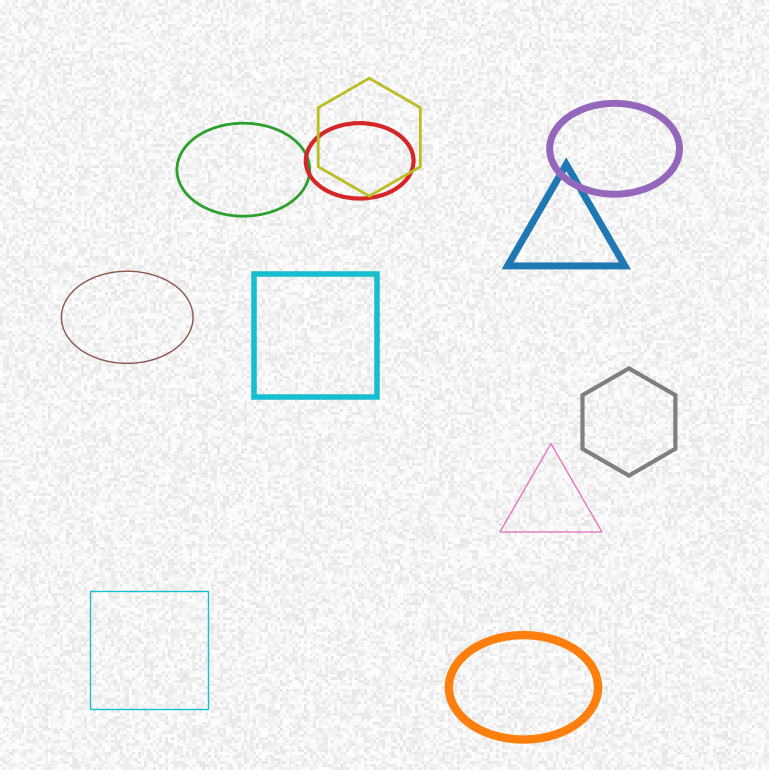[{"shape": "triangle", "thickness": 2.5, "radius": 0.44, "center": [0.735, 0.699]}, {"shape": "oval", "thickness": 3, "radius": 0.48, "center": [0.68, 0.107]}, {"shape": "oval", "thickness": 1, "radius": 0.43, "center": [0.316, 0.78]}, {"shape": "oval", "thickness": 1.5, "radius": 0.35, "center": [0.467, 0.791]}, {"shape": "oval", "thickness": 2.5, "radius": 0.42, "center": [0.798, 0.807]}, {"shape": "oval", "thickness": 0.5, "radius": 0.43, "center": [0.165, 0.588]}, {"shape": "triangle", "thickness": 0.5, "radius": 0.38, "center": [0.716, 0.347]}, {"shape": "hexagon", "thickness": 1.5, "radius": 0.35, "center": [0.817, 0.452]}, {"shape": "hexagon", "thickness": 1, "radius": 0.38, "center": [0.48, 0.822]}, {"shape": "square", "thickness": 0.5, "radius": 0.38, "center": [0.193, 0.156]}, {"shape": "square", "thickness": 2, "radius": 0.4, "center": [0.41, 0.565]}]